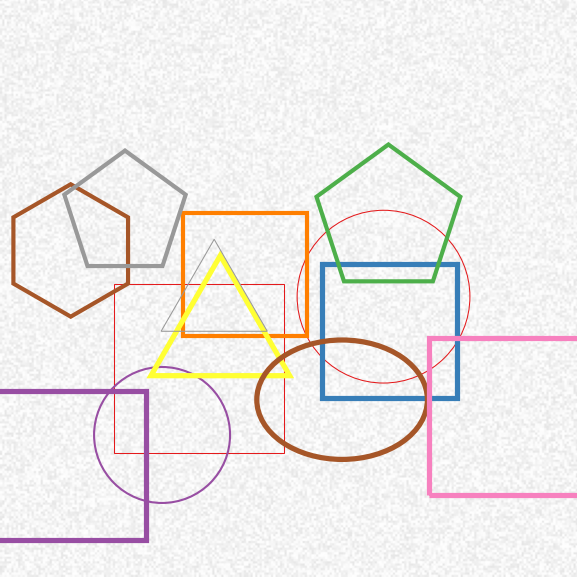[{"shape": "circle", "thickness": 0.5, "radius": 0.75, "center": [0.664, 0.485]}, {"shape": "square", "thickness": 0.5, "radius": 0.74, "center": [0.344, 0.361]}, {"shape": "square", "thickness": 2.5, "radius": 0.58, "center": [0.675, 0.426]}, {"shape": "pentagon", "thickness": 2, "radius": 0.65, "center": [0.673, 0.618]}, {"shape": "circle", "thickness": 1, "radius": 0.59, "center": [0.281, 0.246]}, {"shape": "square", "thickness": 2.5, "radius": 0.64, "center": [0.124, 0.193]}, {"shape": "square", "thickness": 2, "radius": 0.53, "center": [0.424, 0.524]}, {"shape": "triangle", "thickness": 2.5, "radius": 0.69, "center": [0.381, 0.418]}, {"shape": "hexagon", "thickness": 2, "radius": 0.57, "center": [0.122, 0.565]}, {"shape": "oval", "thickness": 2.5, "radius": 0.74, "center": [0.592, 0.307]}, {"shape": "square", "thickness": 2.5, "radius": 0.68, "center": [0.878, 0.278]}, {"shape": "triangle", "thickness": 0.5, "radius": 0.53, "center": [0.371, 0.479]}, {"shape": "pentagon", "thickness": 2, "radius": 0.55, "center": [0.216, 0.628]}]